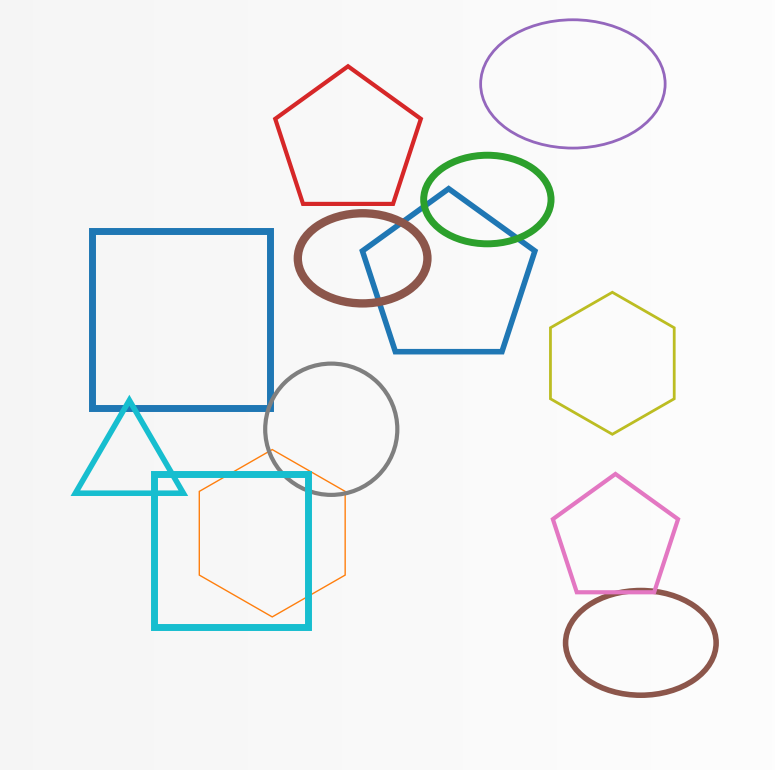[{"shape": "pentagon", "thickness": 2, "radius": 0.58, "center": [0.579, 0.638]}, {"shape": "square", "thickness": 2.5, "radius": 0.57, "center": [0.234, 0.585]}, {"shape": "hexagon", "thickness": 0.5, "radius": 0.54, "center": [0.351, 0.307]}, {"shape": "oval", "thickness": 2.5, "radius": 0.41, "center": [0.629, 0.741]}, {"shape": "pentagon", "thickness": 1.5, "radius": 0.49, "center": [0.449, 0.815]}, {"shape": "oval", "thickness": 1, "radius": 0.6, "center": [0.739, 0.891]}, {"shape": "oval", "thickness": 3, "radius": 0.42, "center": [0.468, 0.665]}, {"shape": "oval", "thickness": 2, "radius": 0.49, "center": [0.827, 0.165]}, {"shape": "pentagon", "thickness": 1.5, "radius": 0.42, "center": [0.794, 0.3]}, {"shape": "circle", "thickness": 1.5, "radius": 0.43, "center": [0.427, 0.443]}, {"shape": "hexagon", "thickness": 1, "radius": 0.46, "center": [0.79, 0.528]}, {"shape": "triangle", "thickness": 2, "radius": 0.4, "center": [0.167, 0.4]}, {"shape": "square", "thickness": 2.5, "radius": 0.5, "center": [0.298, 0.285]}]